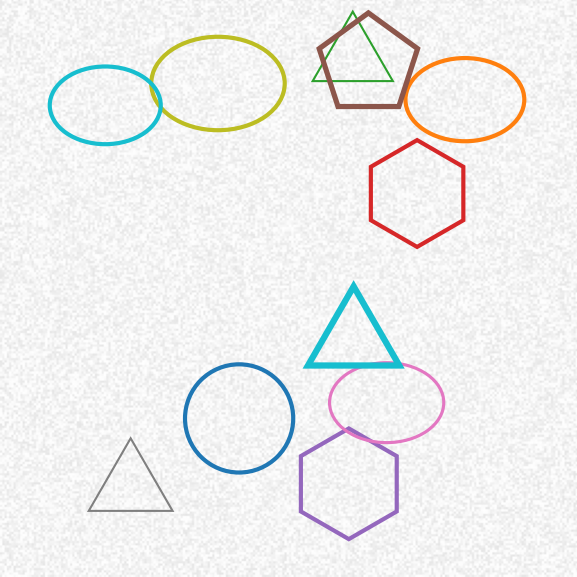[{"shape": "circle", "thickness": 2, "radius": 0.47, "center": [0.414, 0.275]}, {"shape": "oval", "thickness": 2, "radius": 0.51, "center": [0.805, 0.827]}, {"shape": "triangle", "thickness": 1, "radius": 0.4, "center": [0.611, 0.899]}, {"shape": "hexagon", "thickness": 2, "radius": 0.46, "center": [0.722, 0.664]}, {"shape": "hexagon", "thickness": 2, "radius": 0.48, "center": [0.604, 0.161]}, {"shape": "pentagon", "thickness": 2.5, "radius": 0.45, "center": [0.638, 0.887]}, {"shape": "oval", "thickness": 1.5, "radius": 0.49, "center": [0.67, 0.302]}, {"shape": "triangle", "thickness": 1, "radius": 0.42, "center": [0.226, 0.156]}, {"shape": "oval", "thickness": 2, "radius": 0.58, "center": [0.377, 0.855]}, {"shape": "oval", "thickness": 2, "radius": 0.48, "center": [0.182, 0.817]}, {"shape": "triangle", "thickness": 3, "radius": 0.46, "center": [0.612, 0.412]}]